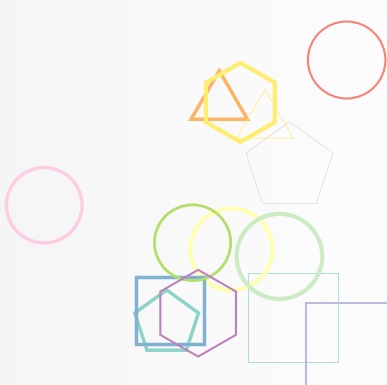[{"shape": "square", "thickness": 0.5, "radius": 0.58, "center": [0.757, 0.175]}, {"shape": "pentagon", "thickness": 2.5, "radius": 0.43, "center": [0.43, 0.16]}, {"shape": "circle", "thickness": 3, "radius": 0.53, "center": [0.597, 0.352]}, {"shape": "square", "thickness": 1.5, "radius": 0.53, "center": [0.897, 0.105]}, {"shape": "circle", "thickness": 1.5, "radius": 0.5, "center": [0.895, 0.844]}, {"shape": "square", "thickness": 2.5, "radius": 0.44, "center": [0.438, 0.193]}, {"shape": "triangle", "thickness": 2.5, "radius": 0.42, "center": [0.566, 0.732]}, {"shape": "circle", "thickness": 2, "radius": 0.49, "center": [0.497, 0.37]}, {"shape": "circle", "thickness": 2.5, "radius": 0.49, "center": [0.114, 0.467]}, {"shape": "pentagon", "thickness": 0.5, "radius": 0.59, "center": [0.747, 0.566]}, {"shape": "hexagon", "thickness": 1.5, "radius": 0.56, "center": [0.511, 0.187]}, {"shape": "circle", "thickness": 3, "radius": 0.55, "center": [0.721, 0.334]}, {"shape": "triangle", "thickness": 0.5, "radius": 0.42, "center": [0.684, 0.683]}, {"shape": "hexagon", "thickness": 3, "radius": 0.51, "center": [0.62, 0.734]}]